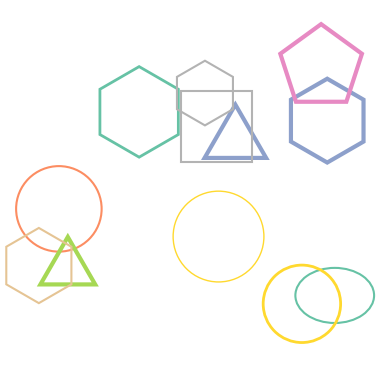[{"shape": "hexagon", "thickness": 2, "radius": 0.59, "center": [0.361, 0.709]}, {"shape": "oval", "thickness": 1.5, "radius": 0.51, "center": [0.869, 0.233]}, {"shape": "circle", "thickness": 1.5, "radius": 0.56, "center": [0.153, 0.457]}, {"shape": "triangle", "thickness": 3, "radius": 0.46, "center": [0.611, 0.636]}, {"shape": "hexagon", "thickness": 3, "radius": 0.54, "center": [0.85, 0.687]}, {"shape": "pentagon", "thickness": 3, "radius": 0.56, "center": [0.834, 0.826]}, {"shape": "triangle", "thickness": 3, "radius": 0.41, "center": [0.176, 0.302]}, {"shape": "circle", "thickness": 2, "radius": 0.5, "center": [0.784, 0.211]}, {"shape": "circle", "thickness": 1, "radius": 0.59, "center": [0.568, 0.386]}, {"shape": "hexagon", "thickness": 1.5, "radius": 0.49, "center": [0.101, 0.31]}, {"shape": "square", "thickness": 1.5, "radius": 0.46, "center": [0.562, 0.671]}, {"shape": "hexagon", "thickness": 1.5, "radius": 0.42, "center": [0.532, 0.758]}]